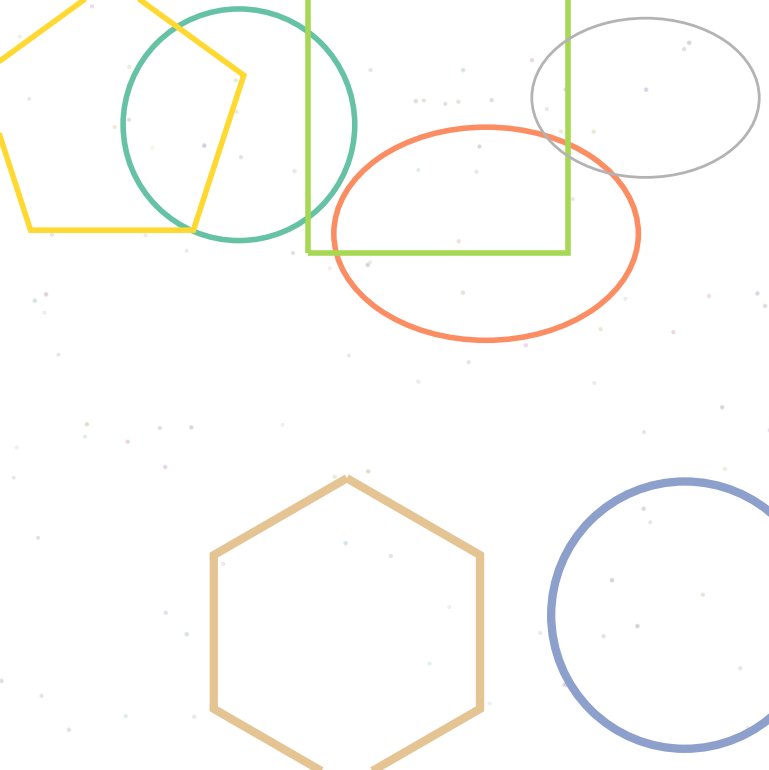[{"shape": "circle", "thickness": 2, "radius": 0.75, "center": [0.31, 0.838]}, {"shape": "oval", "thickness": 2, "radius": 0.99, "center": [0.631, 0.696]}, {"shape": "circle", "thickness": 3, "radius": 0.87, "center": [0.889, 0.201]}, {"shape": "square", "thickness": 2, "radius": 0.84, "center": [0.568, 0.84]}, {"shape": "pentagon", "thickness": 2, "radius": 0.9, "center": [0.145, 0.847]}, {"shape": "hexagon", "thickness": 3, "radius": 1.0, "center": [0.451, 0.179]}, {"shape": "oval", "thickness": 1, "radius": 0.74, "center": [0.838, 0.873]}]